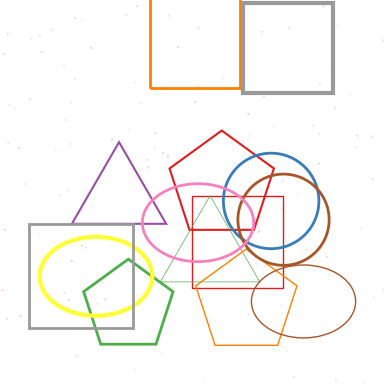[{"shape": "pentagon", "thickness": 1.5, "radius": 0.71, "center": [0.576, 0.518]}, {"shape": "square", "thickness": 1, "radius": 0.6, "center": [0.617, 0.372]}, {"shape": "circle", "thickness": 2, "radius": 0.62, "center": [0.704, 0.478]}, {"shape": "pentagon", "thickness": 2, "radius": 0.61, "center": [0.333, 0.205]}, {"shape": "triangle", "thickness": 0.5, "radius": 0.75, "center": [0.546, 0.342]}, {"shape": "triangle", "thickness": 1.5, "radius": 0.71, "center": [0.309, 0.489]}, {"shape": "pentagon", "thickness": 1, "radius": 0.69, "center": [0.64, 0.215]}, {"shape": "square", "thickness": 2, "radius": 0.59, "center": [0.507, 0.889]}, {"shape": "oval", "thickness": 3, "radius": 0.73, "center": [0.249, 0.282]}, {"shape": "circle", "thickness": 2, "radius": 0.59, "center": [0.736, 0.429]}, {"shape": "oval", "thickness": 1, "radius": 0.68, "center": [0.788, 0.217]}, {"shape": "oval", "thickness": 2, "radius": 0.72, "center": [0.514, 0.422]}, {"shape": "square", "thickness": 2, "radius": 0.67, "center": [0.211, 0.283]}, {"shape": "square", "thickness": 3, "radius": 0.58, "center": [0.747, 0.875]}]